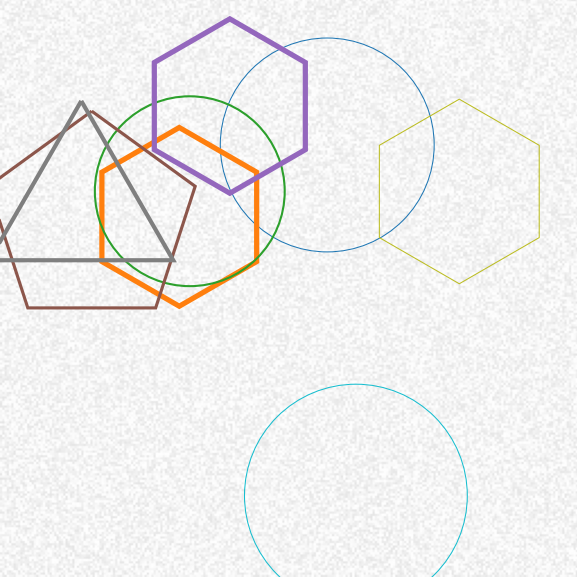[{"shape": "circle", "thickness": 0.5, "radius": 0.93, "center": [0.567, 0.748]}, {"shape": "hexagon", "thickness": 2.5, "radius": 0.77, "center": [0.31, 0.624]}, {"shape": "circle", "thickness": 1, "radius": 0.82, "center": [0.329, 0.668]}, {"shape": "hexagon", "thickness": 2.5, "radius": 0.75, "center": [0.398, 0.815]}, {"shape": "pentagon", "thickness": 1.5, "radius": 0.94, "center": [0.159, 0.618]}, {"shape": "triangle", "thickness": 2, "radius": 0.92, "center": [0.141, 0.64]}, {"shape": "hexagon", "thickness": 0.5, "radius": 0.8, "center": [0.795, 0.668]}, {"shape": "circle", "thickness": 0.5, "radius": 0.96, "center": [0.616, 0.141]}]